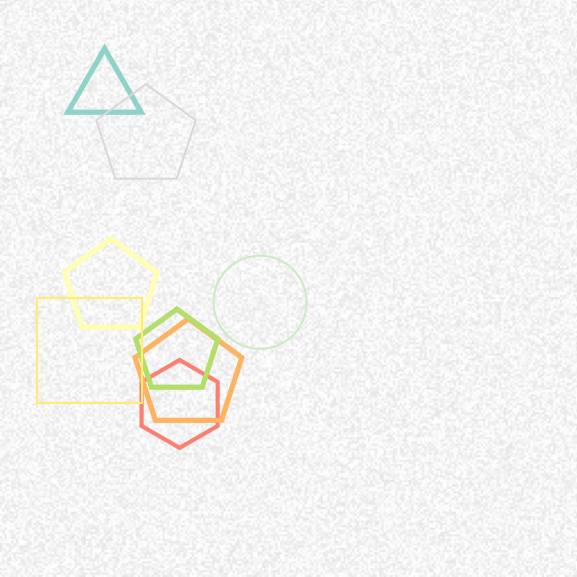[{"shape": "triangle", "thickness": 2.5, "radius": 0.37, "center": [0.181, 0.841]}, {"shape": "pentagon", "thickness": 2.5, "radius": 0.42, "center": [0.192, 0.501]}, {"shape": "hexagon", "thickness": 2, "radius": 0.38, "center": [0.311, 0.3]}, {"shape": "pentagon", "thickness": 2.5, "radius": 0.49, "center": [0.326, 0.35]}, {"shape": "pentagon", "thickness": 2.5, "radius": 0.37, "center": [0.306, 0.389]}, {"shape": "pentagon", "thickness": 1, "radius": 0.45, "center": [0.253, 0.763]}, {"shape": "circle", "thickness": 1, "radius": 0.4, "center": [0.45, 0.476]}, {"shape": "square", "thickness": 1, "radius": 0.45, "center": [0.155, 0.392]}]